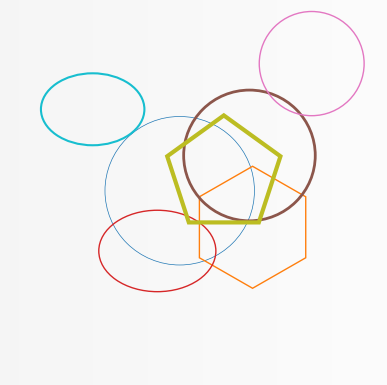[{"shape": "circle", "thickness": 0.5, "radius": 0.96, "center": [0.464, 0.505]}, {"shape": "hexagon", "thickness": 1, "radius": 0.79, "center": [0.652, 0.41]}, {"shape": "oval", "thickness": 1, "radius": 0.76, "center": [0.406, 0.348]}, {"shape": "circle", "thickness": 2, "radius": 0.85, "center": [0.644, 0.596]}, {"shape": "circle", "thickness": 1, "radius": 0.68, "center": [0.804, 0.835]}, {"shape": "pentagon", "thickness": 3, "radius": 0.77, "center": [0.578, 0.547]}, {"shape": "oval", "thickness": 1.5, "radius": 0.67, "center": [0.239, 0.716]}]